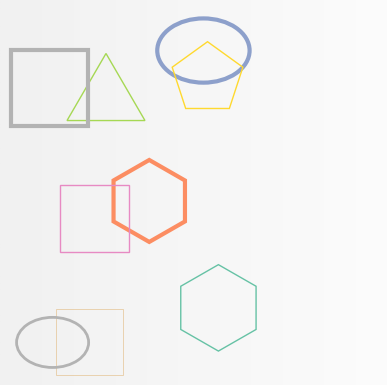[{"shape": "hexagon", "thickness": 1, "radius": 0.56, "center": [0.564, 0.2]}, {"shape": "hexagon", "thickness": 3, "radius": 0.53, "center": [0.385, 0.478]}, {"shape": "oval", "thickness": 3, "radius": 0.6, "center": [0.525, 0.869]}, {"shape": "square", "thickness": 1, "radius": 0.44, "center": [0.244, 0.432]}, {"shape": "triangle", "thickness": 1, "radius": 0.58, "center": [0.274, 0.745]}, {"shape": "pentagon", "thickness": 1, "radius": 0.48, "center": [0.536, 0.796]}, {"shape": "square", "thickness": 0.5, "radius": 0.43, "center": [0.231, 0.112]}, {"shape": "square", "thickness": 3, "radius": 0.49, "center": [0.128, 0.772]}, {"shape": "oval", "thickness": 2, "radius": 0.46, "center": [0.136, 0.111]}]